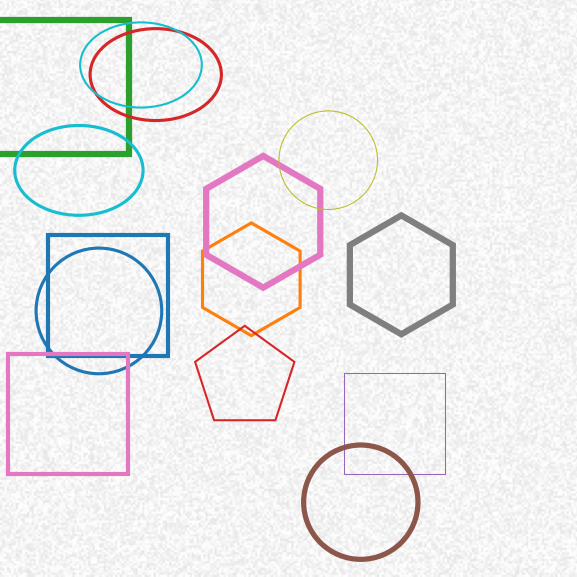[{"shape": "circle", "thickness": 1.5, "radius": 0.54, "center": [0.171, 0.461]}, {"shape": "square", "thickness": 2, "radius": 0.52, "center": [0.188, 0.488]}, {"shape": "hexagon", "thickness": 1.5, "radius": 0.49, "center": [0.435, 0.516]}, {"shape": "square", "thickness": 3, "radius": 0.58, "center": [0.107, 0.848]}, {"shape": "pentagon", "thickness": 1, "radius": 0.45, "center": [0.424, 0.345]}, {"shape": "oval", "thickness": 1.5, "radius": 0.57, "center": [0.27, 0.87]}, {"shape": "square", "thickness": 0.5, "radius": 0.44, "center": [0.683, 0.266]}, {"shape": "circle", "thickness": 2.5, "radius": 0.49, "center": [0.625, 0.13]}, {"shape": "hexagon", "thickness": 3, "radius": 0.57, "center": [0.456, 0.615]}, {"shape": "square", "thickness": 2, "radius": 0.52, "center": [0.118, 0.282]}, {"shape": "hexagon", "thickness": 3, "radius": 0.51, "center": [0.695, 0.523]}, {"shape": "circle", "thickness": 0.5, "radius": 0.43, "center": [0.568, 0.722]}, {"shape": "oval", "thickness": 1.5, "radius": 0.56, "center": [0.137, 0.704]}, {"shape": "oval", "thickness": 1, "radius": 0.53, "center": [0.244, 0.887]}]